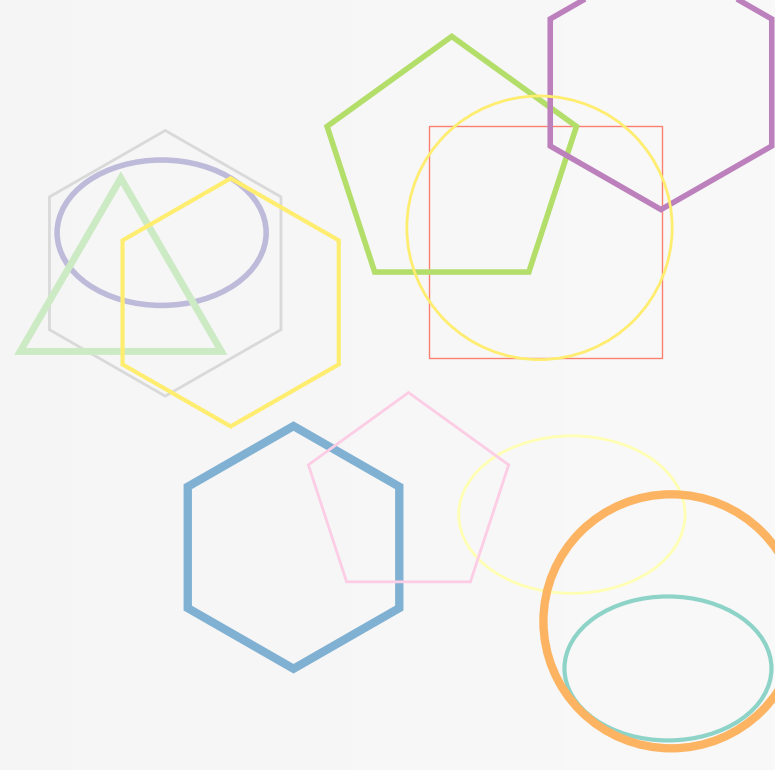[{"shape": "oval", "thickness": 1.5, "radius": 0.67, "center": [0.862, 0.132]}, {"shape": "oval", "thickness": 1, "radius": 0.73, "center": [0.738, 0.332]}, {"shape": "oval", "thickness": 2, "radius": 0.67, "center": [0.209, 0.698]}, {"shape": "square", "thickness": 0.5, "radius": 0.75, "center": [0.704, 0.686]}, {"shape": "hexagon", "thickness": 3, "radius": 0.79, "center": [0.379, 0.289]}, {"shape": "circle", "thickness": 3, "radius": 0.82, "center": [0.866, 0.193]}, {"shape": "pentagon", "thickness": 2, "radius": 0.85, "center": [0.583, 0.784]}, {"shape": "pentagon", "thickness": 1, "radius": 0.68, "center": [0.527, 0.354]}, {"shape": "hexagon", "thickness": 1, "radius": 0.86, "center": [0.213, 0.658]}, {"shape": "hexagon", "thickness": 2, "radius": 0.83, "center": [0.853, 0.893]}, {"shape": "triangle", "thickness": 2.5, "radius": 0.75, "center": [0.156, 0.619]}, {"shape": "circle", "thickness": 1, "radius": 0.86, "center": [0.696, 0.704]}, {"shape": "hexagon", "thickness": 1.5, "radius": 0.81, "center": [0.298, 0.607]}]